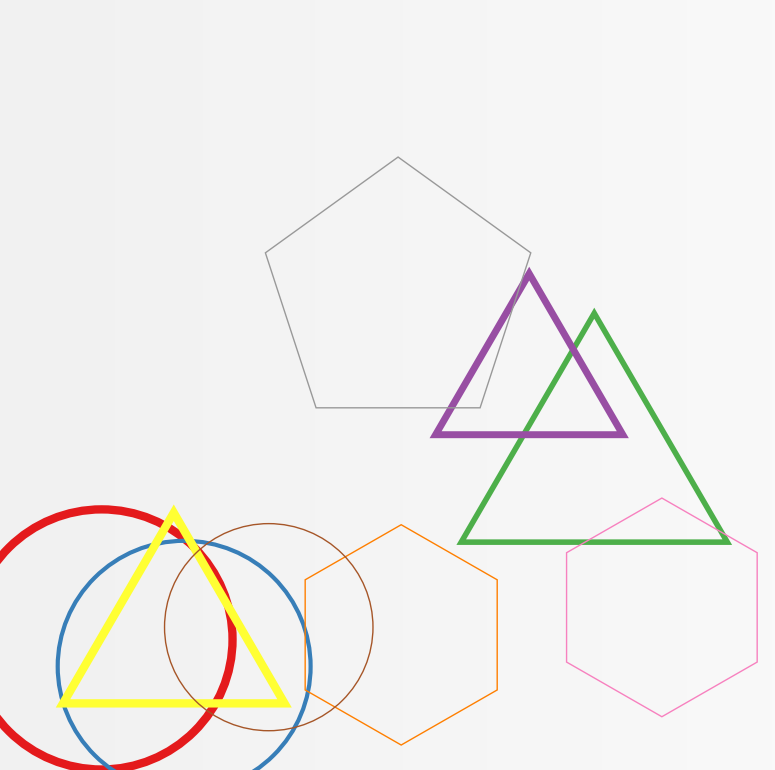[{"shape": "circle", "thickness": 3, "radius": 0.84, "center": [0.131, 0.17]}, {"shape": "circle", "thickness": 1.5, "radius": 0.82, "center": [0.238, 0.134]}, {"shape": "triangle", "thickness": 2, "radius": 0.99, "center": [0.767, 0.395]}, {"shape": "triangle", "thickness": 2.5, "radius": 0.7, "center": [0.683, 0.505]}, {"shape": "hexagon", "thickness": 0.5, "radius": 0.72, "center": [0.518, 0.175]}, {"shape": "triangle", "thickness": 3, "radius": 0.83, "center": [0.224, 0.169]}, {"shape": "circle", "thickness": 0.5, "radius": 0.67, "center": [0.347, 0.185]}, {"shape": "hexagon", "thickness": 0.5, "radius": 0.71, "center": [0.854, 0.211]}, {"shape": "pentagon", "thickness": 0.5, "radius": 0.9, "center": [0.514, 0.616]}]